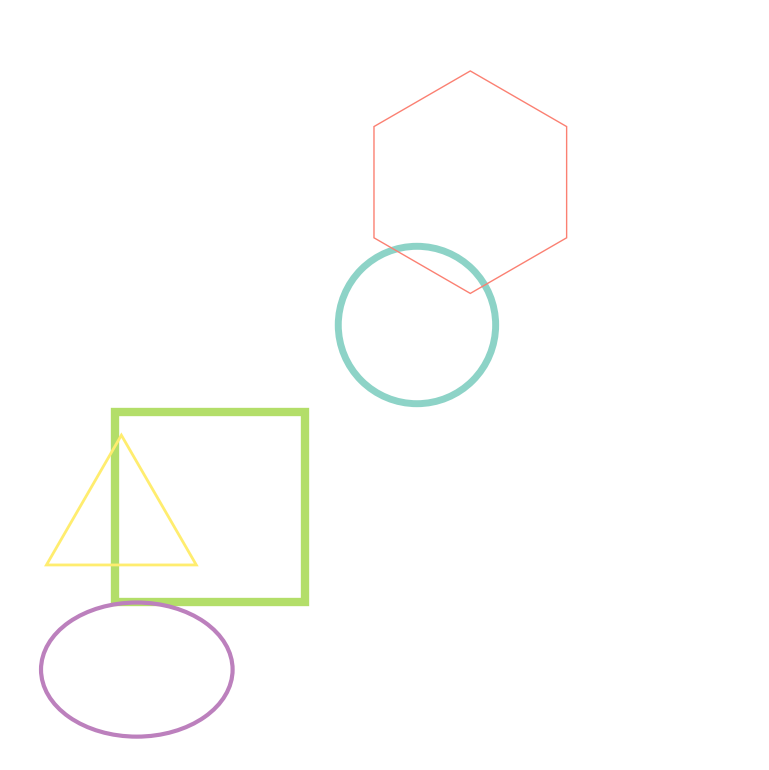[{"shape": "circle", "thickness": 2.5, "radius": 0.51, "center": [0.542, 0.578]}, {"shape": "hexagon", "thickness": 0.5, "radius": 0.72, "center": [0.611, 0.763]}, {"shape": "square", "thickness": 3, "radius": 0.62, "center": [0.272, 0.341]}, {"shape": "oval", "thickness": 1.5, "radius": 0.62, "center": [0.178, 0.13]}, {"shape": "triangle", "thickness": 1, "radius": 0.56, "center": [0.158, 0.322]}]